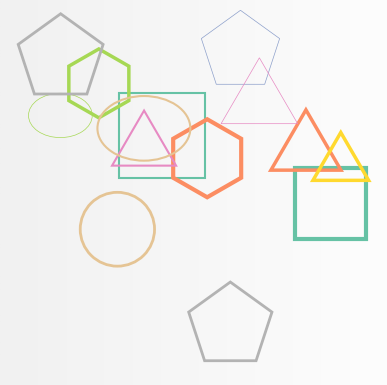[{"shape": "square", "thickness": 1.5, "radius": 0.55, "center": [0.418, 0.649]}, {"shape": "square", "thickness": 3, "radius": 0.46, "center": [0.852, 0.471]}, {"shape": "triangle", "thickness": 2.5, "radius": 0.52, "center": [0.79, 0.61]}, {"shape": "hexagon", "thickness": 3, "radius": 0.51, "center": [0.535, 0.589]}, {"shape": "pentagon", "thickness": 0.5, "radius": 0.53, "center": [0.621, 0.867]}, {"shape": "triangle", "thickness": 0.5, "radius": 0.57, "center": [0.669, 0.736]}, {"shape": "triangle", "thickness": 1.5, "radius": 0.48, "center": [0.372, 0.617]}, {"shape": "hexagon", "thickness": 2.5, "radius": 0.45, "center": [0.255, 0.783]}, {"shape": "oval", "thickness": 0.5, "radius": 0.41, "center": [0.156, 0.7]}, {"shape": "triangle", "thickness": 2.5, "radius": 0.41, "center": [0.879, 0.573]}, {"shape": "oval", "thickness": 1.5, "radius": 0.6, "center": [0.371, 0.667]}, {"shape": "circle", "thickness": 2, "radius": 0.48, "center": [0.303, 0.405]}, {"shape": "pentagon", "thickness": 2, "radius": 0.56, "center": [0.594, 0.154]}, {"shape": "pentagon", "thickness": 2, "radius": 0.58, "center": [0.157, 0.849]}]